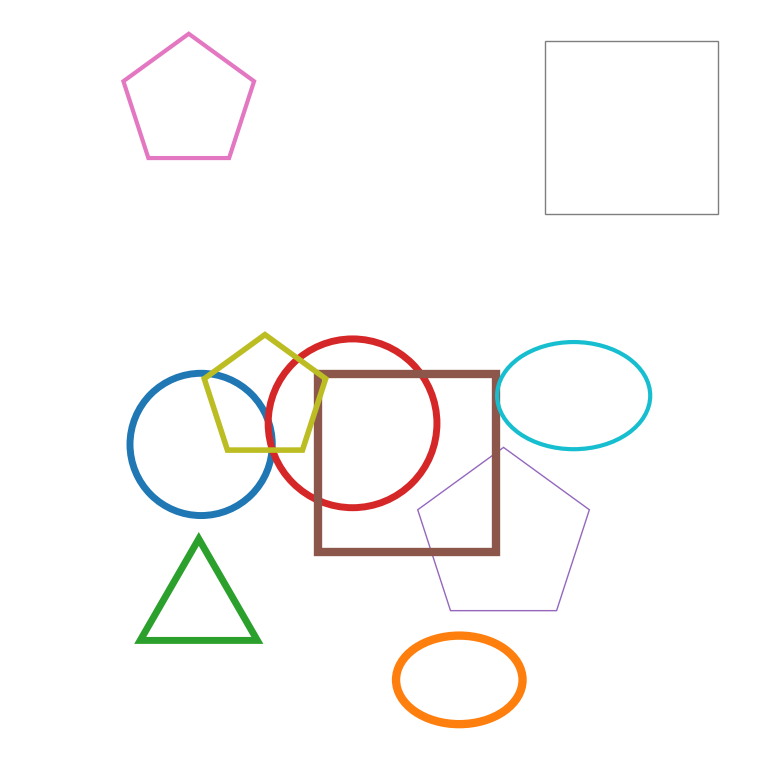[{"shape": "circle", "thickness": 2.5, "radius": 0.46, "center": [0.261, 0.423]}, {"shape": "oval", "thickness": 3, "radius": 0.41, "center": [0.596, 0.117]}, {"shape": "triangle", "thickness": 2.5, "radius": 0.44, "center": [0.258, 0.212]}, {"shape": "circle", "thickness": 2.5, "radius": 0.55, "center": [0.458, 0.45]}, {"shape": "pentagon", "thickness": 0.5, "radius": 0.59, "center": [0.654, 0.302]}, {"shape": "square", "thickness": 3, "radius": 0.58, "center": [0.529, 0.399]}, {"shape": "pentagon", "thickness": 1.5, "radius": 0.45, "center": [0.245, 0.867]}, {"shape": "square", "thickness": 0.5, "radius": 0.56, "center": [0.82, 0.834]}, {"shape": "pentagon", "thickness": 2, "radius": 0.41, "center": [0.344, 0.483]}, {"shape": "oval", "thickness": 1.5, "radius": 0.5, "center": [0.745, 0.486]}]